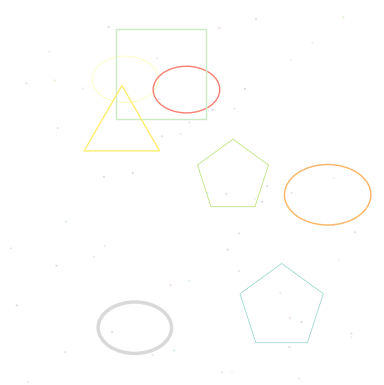[{"shape": "pentagon", "thickness": 0.5, "radius": 0.57, "center": [0.732, 0.202]}, {"shape": "oval", "thickness": 0.5, "radius": 0.43, "center": [0.325, 0.794]}, {"shape": "oval", "thickness": 1, "radius": 0.43, "center": [0.484, 0.767]}, {"shape": "oval", "thickness": 1, "radius": 0.56, "center": [0.851, 0.494]}, {"shape": "pentagon", "thickness": 0.5, "radius": 0.49, "center": [0.605, 0.541]}, {"shape": "oval", "thickness": 2.5, "radius": 0.48, "center": [0.35, 0.149]}, {"shape": "square", "thickness": 1, "radius": 0.58, "center": [0.418, 0.808]}, {"shape": "triangle", "thickness": 1, "radius": 0.57, "center": [0.317, 0.665]}]